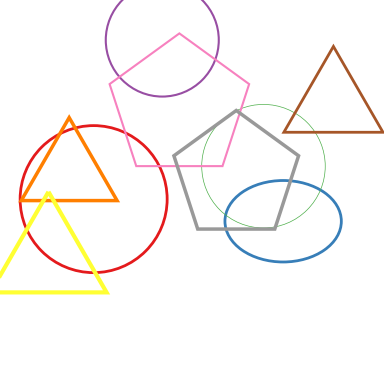[{"shape": "circle", "thickness": 2, "radius": 0.95, "center": [0.243, 0.483]}, {"shape": "oval", "thickness": 2, "radius": 0.76, "center": [0.735, 0.425]}, {"shape": "circle", "thickness": 0.5, "radius": 0.8, "center": [0.684, 0.568]}, {"shape": "circle", "thickness": 1.5, "radius": 0.73, "center": [0.421, 0.896]}, {"shape": "triangle", "thickness": 2.5, "radius": 0.72, "center": [0.18, 0.551]}, {"shape": "triangle", "thickness": 3, "radius": 0.87, "center": [0.126, 0.328]}, {"shape": "triangle", "thickness": 2, "radius": 0.74, "center": [0.866, 0.731]}, {"shape": "pentagon", "thickness": 1.5, "radius": 0.95, "center": [0.466, 0.723]}, {"shape": "pentagon", "thickness": 2.5, "radius": 0.85, "center": [0.614, 0.543]}]